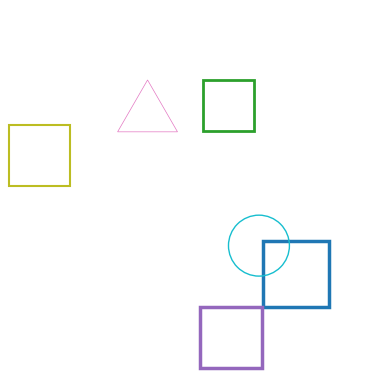[{"shape": "square", "thickness": 2.5, "radius": 0.43, "center": [0.768, 0.287]}, {"shape": "square", "thickness": 2, "radius": 0.33, "center": [0.594, 0.727]}, {"shape": "square", "thickness": 2.5, "radius": 0.4, "center": [0.6, 0.123]}, {"shape": "triangle", "thickness": 0.5, "radius": 0.45, "center": [0.383, 0.702]}, {"shape": "square", "thickness": 1.5, "radius": 0.4, "center": [0.103, 0.597]}, {"shape": "circle", "thickness": 1, "radius": 0.4, "center": [0.673, 0.362]}]